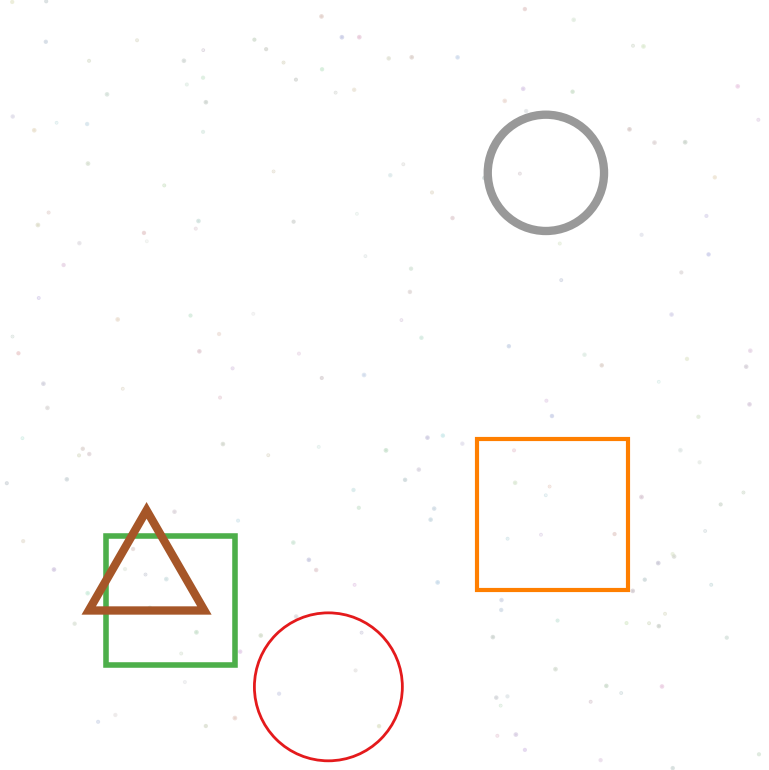[{"shape": "circle", "thickness": 1, "radius": 0.48, "center": [0.426, 0.108]}, {"shape": "square", "thickness": 2, "radius": 0.42, "center": [0.221, 0.22]}, {"shape": "square", "thickness": 1.5, "radius": 0.49, "center": [0.717, 0.332]}, {"shape": "triangle", "thickness": 3, "radius": 0.43, "center": [0.19, 0.251]}, {"shape": "circle", "thickness": 3, "radius": 0.38, "center": [0.709, 0.776]}]